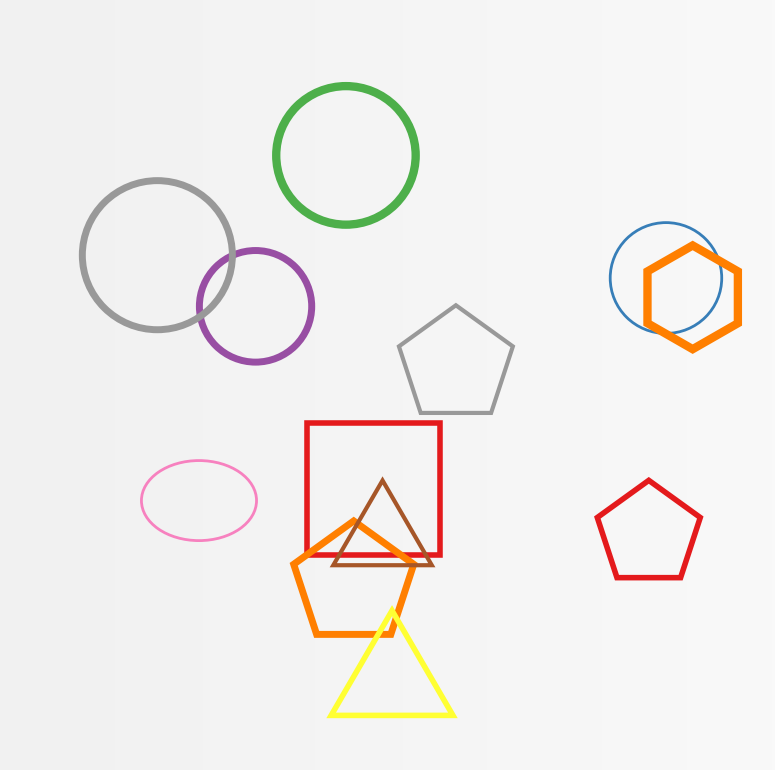[{"shape": "pentagon", "thickness": 2, "radius": 0.35, "center": [0.837, 0.306]}, {"shape": "square", "thickness": 2, "radius": 0.43, "center": [0.482, 0.365]}, {"shape": "circle", "thickness": 1, "radius": 0.36, "center": [0.859, 0.639]}, {"shape": "circle", "thickness": 3, "radius": 0.45, "center": [0.446, 0.798]}, {"shape": "circle", "thickness": 2.5, "radius": 0.36, "center": [0.33, 0.602]}, {"shape": "pentagon", "thickness": 2.5, "radius": 0.41, "center": [0.456, 0.242]}, {"shape": "hexagon", "thickness": 3, "radius": 0.34, "center": [0.894, 0.614]}, {"shape": "triangle", "thickness": 2, "radius": 0.45, "center": [0.506, 0.116]}, {"shape": "triangle", "thickness": 1.5, "radius": 0.37, "center": [0.494, 0.303]}, {"shape": "oval", "thickness": 1, "radius": 0.37, "center": [0.257, 0.35]}, {"shape": "circle", "thickness": 2.5, "radius": 0.48, "center": [0.203, 0.669]}, {"shape": "pentagon", "thickness": 1.5, "radius": 0.39, "center": [0.588, 0.526]}]